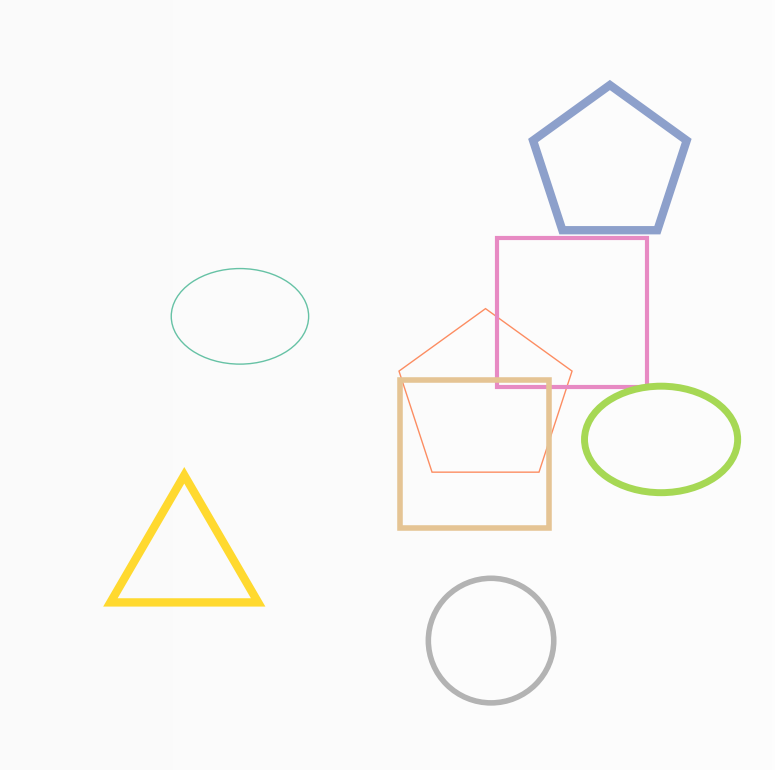[{"shape": "oval", "thickness": 0.5, "radius": 0.44, "center": [0.31, 0.589]}, {"shape": "pentagon", "thickness": 0.5, "radius": 0.59, "center": [0.626, 0.482]}, {"shape": "pentagon", "thickness": 3, "radius": 0.52, "center": [0.787, 0.785]}, {"shape": "square", "thickness": 1.5, "radius": 0.48, "center": [0.738, 0.594]}, {"shape": "oval", "thickness": 2.5, "radius": 0.49, "center": [0.853, 0.429]}, {"shape": "triangle", "thickness": 3, "radius": 0.55, "center": [0.238, 0.273]}, {"shape": "square", "thickness": 2, "radius": 0.48, "center": [0.612, 0.41]}, {"shape": "circle", "thickness": 2, "radius": 0.4, "center": [0.634, 0.168]}]